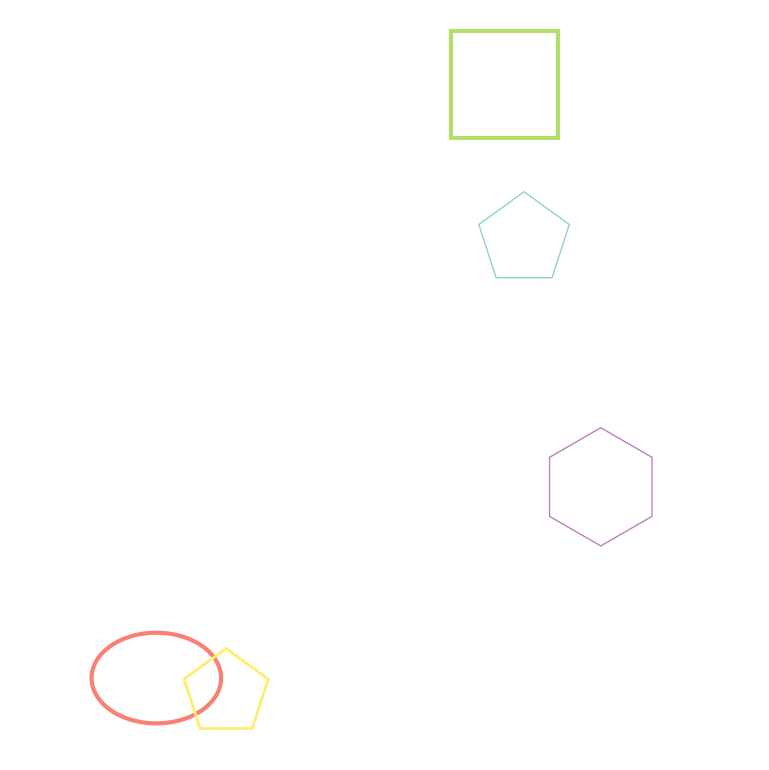[{"shape": "pentagon", "thickness": 0.5, "radius": 0.31, "center": [0.681, 0.689]}, {"shape": "oval", "thickness": 1.5, "radius": 0.42, "center": [0.203, 0.119]}, {"shape": "square", "thickness": 1.5, "radius": 0.35, "center": [0.655, 0.89]}, {"shape": "hexagon", "thickness": 0.5, "radius": 0.38, "center": [0.78, 0.368]}, {"shape": "pentagon", "thickness": 1, "radius": 0.29, "center": [0.294, 0.1]}]